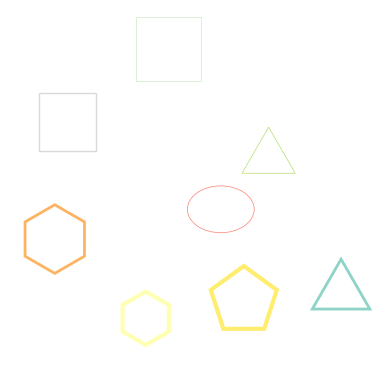[{"shape": "triangle", "thickness": 2, "radius": 0.43, "center": [0.886, 0.24]}, {"shape": "hexagon", "thickness": 3, "radius": 0.35, "center": [0.378, 0.173]}, {"shape": "oval", "thickness": 0.5, "radius": 0.43, "center": [0.573, 0.456]}, {"shape": "hexagon", "thickness": 2, "radius": 0.45, "center": [0.142, 0.379]}, {"shape": "triangle", "thickness": 0.5, "radius": 0.4, "center": [0.698, 0.59]}, {"shape": "square", "thickness": 1, "radius": 0.38, "center": [0.175, 0.682]}, {"shape": "square", "thickness": 0.5, "radius": 0.42, "center": [0.438, 0.873]}, {"shape": "pentagon", "thickness": 3, "radius": 0.45, "center": [0.633, 0.219]}]